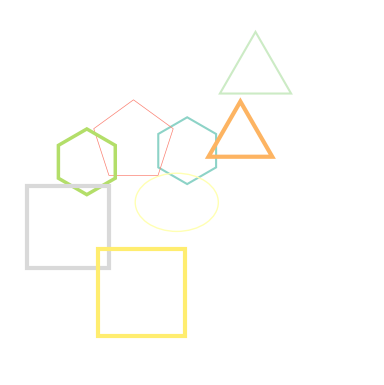[{"shape": "hexagon", "thickness": 1.5, "radius": 0.43, "center": [0.486, 0.609]}, {"shape": "oval", "thickness": 1, "radius": 0.54, "center": [0.459, 0.474]}, {"shape": "pentagon", "thickness": 0.5, "radius": 0.54, "center": [0.347, 0.632]}, {"shape": "triangle", "thickness": 3, "radius": 0.48, "center": [0.624, 0.641]}, {"shape": "hexagon", "thickness": 2.5, "radius": 0.43, "center": [0.226, 0.58]}, {"shape": "square", "thickness": 3, "radius": 0.53, "center": [0.177, 0.41]}, {"shape": "triangle", "thickness": 1.5, "radius": 0.53, "center": [0.664, 0.81]}, {"shape": "square", "thickness": 3, "radius": 0.57, "center": [0.367, 0.241]}]